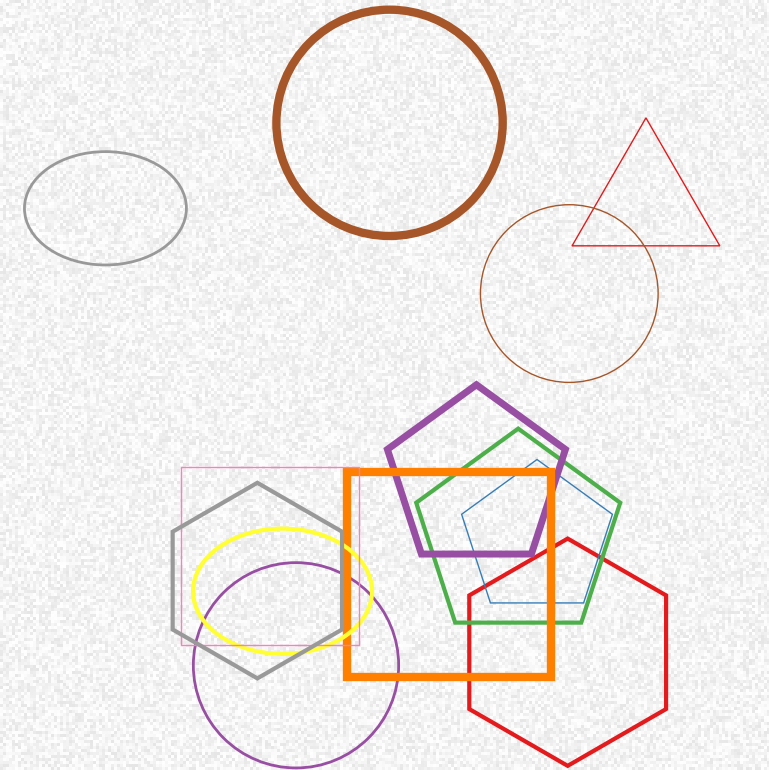[{"shape": "hexagon", "thickness": 1.5, "radius": 0.74, "center": [0.737, 0.153]}, {"shape": "triangle", "thickness": 0.5, "radius": 0.55, "center": [0.839, 0.736]}, {"shape": "pentagon", "thickness": 0.5, "radius": 0.51, "center": [0.697, 0.3]}, {"shape": "pentagon", "thickness": 1.5, "radius": 0.7, "center": [0.673, 0.304]}, {"shape": "pentagon", "thickness": 2.5, "radius": 0.61, "center": [0.619, 0.379]}, {"shape": "circle", "thickness": 1, "radius": 0.67, "center": [0.384, 0.136]}, {"shape": "square", "thickness": 3, "radius": 0.66, "center": [0.583, 0.254]}, {"shape": "oval", "thickness": 1.5, "radius": 0.58, "center": [0.367, 0.232]}, {"shape": "circle", "thickness": 0.5, "radius": 0.58, "center": [0.739, 0.619]}, {"shape": "circle", "thickness": 3, "radius": 0.73, "center": [0.506, 0.84]}, {"shape": "square", "thickness": 0.5, "radius": 0.58, "center": [0.351, 0.278]}, {"shape": "hexagon", "thickness": 1.5, "radius": 0.64, "center": [0.334, 0.246]}, {"shape": "oval", "thickness": 1, "radius": 0.53, "center": [0.137, 0.729]}]